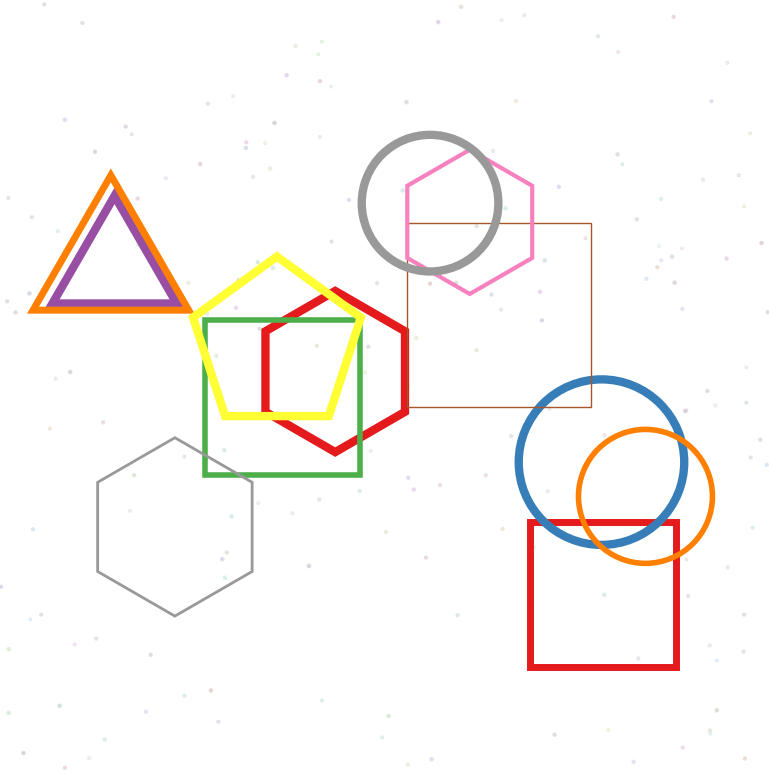[{"shape": "hexagon", "thickness": 3, "radius": 0.52, "center": [0.435, 0.517]}, {"shape": "square", "thickness": 2.5, "radius": 0.47, "center": [0.783, 0.228]}, {"shape": "circle", "thickness": 3, "radius": 0.54, "center": [0.781, 0.4]}, {"shape": "square", "thickness": 2, "radius": 0.5, "center": [0.367, 0.484]}, {"shape": "triangle", "thickness": 3, "radius": 0.47, "center": [0.149, 0.652]}, {"shape": "circle", "thickness": 2, "radius": 0.43, "center": [0.838, 0.355]}, {"shape": "triangle", "thickness": 2.5, "radius": 0.58, "center": [0.144, 0.656]}, {"shape": "pentagon", "thickness": 3, "radius": 0.57, "center": [0.36, 0.552]}, {"shape": "square", "thickness": 0.5, "radius": 0.6, "center": [0.648, 0.591]}, {"shape": "hexagon", "thickness": 1.5, "radius": 0.47, "center": [0.61, 0.712]}, {"shape": "hexagon", "thickness": 1, "radius": 0.58, "center": [0.227, 0.316]}, {"shape": "circle", "thickness": 3, "radius": 0.44, "center": [0.559, 0.736]}]